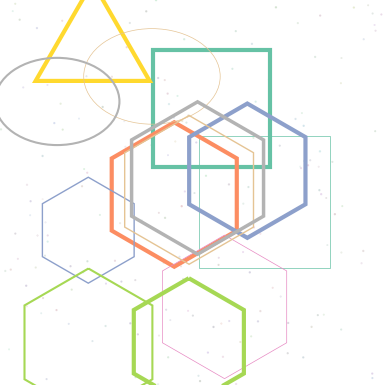[{"shape": "square", "thickness": 0.5, "radius": 0.86, "center": [0.687, 0.475]}, {"shape": "square", "thickness": 3, "radius": 0.76, "center": [0.55, 0.718]}, {"shape": "hexagon", "thickness": 3, "radius": 0.94, "center": [0.453, 0.495]}, {"shape": "hexagon", "thickness": 3, "radius": 0.87, "center": [0.642, 0.557]}, {"shape": "hexagon", "thickness": 1, "radius": 0.69, "center": [0.229, 0.402]}, {"shape": "hexagon", "thickness": 0.5, "radius": 0.93, "center": [0.583, 0.203]}, {"shape": "hexagon", "thickness": 3, "radius": 0.83, "center": [0.49, 0.112]}, {"shape": "hexagon", "thickness": 1.5, "radius": 0.96, "center": [0.23, 0.111]}, {"shape": "triangle", "thickness": 3, "radius": 0.85, "center": [0.241, 0.875]}, {"shape": "hexagon", "thickness": 1, "radius": 0.97, "center": [0.491, 0.507]}, {"shape": "oval", "thickness": 0.5, "radius": 0.89, "center": [0.395, 0.802]}, {"shape": "hexagon", "thickness": 2.5, "radius": 0.99, "center": [0.513, 0.538]}, {"shape": "oval", "thickness": 1.5, "radius": 0.81, "center": [0.148, 0.736]}]